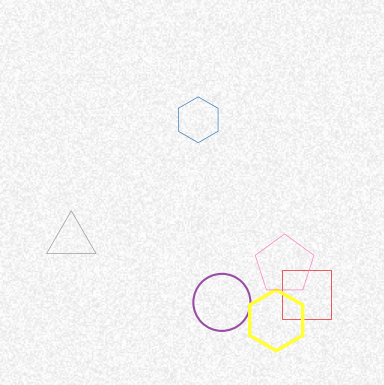[{"shape": "square", "thickness": 0.5, "radius": 0.32, "center": [0.796, 0.234]}, {"shape": "hexagon", "thickness": 0.5, "radius": 0.3, "center": [0.515, 0.689]}, {"shape": "circle", "thickness": 1.5, "radius": 0.37, "center": [0.576, 0.215]}, {"shape": "hexagon", "thickness": 2.5, "radius": 0.4, "center": [0.717, 0.168]}, {"shape": "pentagon", "thickness": 0.5, "radius": 0.4, "center": [0.739, 0.312]}, {"shape": "triangle", "thickness": 0.5, "radius": 0.37, "center": [0.185, 0.378]}]